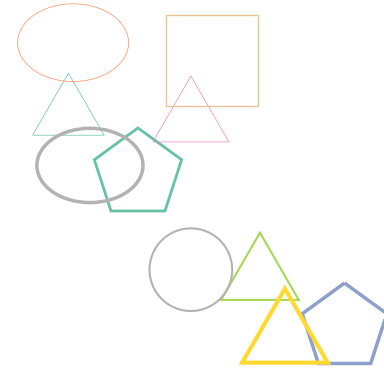[{"shape": "triangle", "thickness": 0.5, "radius": 0.54, "center": [0.178, 0.703]}, {"shape": "pentagon", "thickness": 2, "radius": 0.6, "center": [0.358, 0.548]}, {"shape": "oval", "thickness": 0.5, "radius": 0.72, "center": [0.19, 0.889]}, {"shape": "pentagon", "thickness": 2.5, "radius": 0.58, "center": [0.895, 0.149]}, {"shape": "triangle", "thickness": 0.5, "radius": 0.57, "center": [0.496, 0.688]}, {"shape": "triangle", "thickness": 1.5, "radius": 0.58, "center": [0.675, 0.279]}, {"shape": "triangle", "thickness": 3, "radius": 0.64, "center": [0.74, 0.122]}, {"shape": "square", "thickness": 1, "radius": 0.6, "center": [0.551, 0.843]}, {"shape": "oval", "thickness": 2.5, "radius": 0.69, "center": [0.234, 0.57]}, {"shape": "circle", "thickness": 1.5, "radius": 0.54, "center": [0.496, 0.3]}]